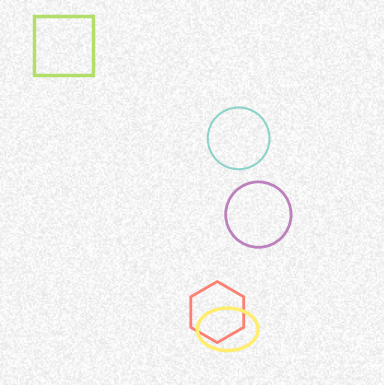[{"shape": "circle", "thickness": 1.5, "radius": 0.4, "center": [0.62, 0.641]}, {"shape": "hexagon", "thickness": 2, "radius": 0.4, "center": [0.564, 0.189]}, {"shape": "square", "thickness": 2.5, "radius": 0.38, "center": [0.164, 0.882]}, {"shape": "circle", "thickness": 2, "radius": 0.42, "center": [0.671, 0.443]}, {"shape": "oval", "thickness": 2.5, "radius": 0.39, "center": [0.591, 0.145]}]